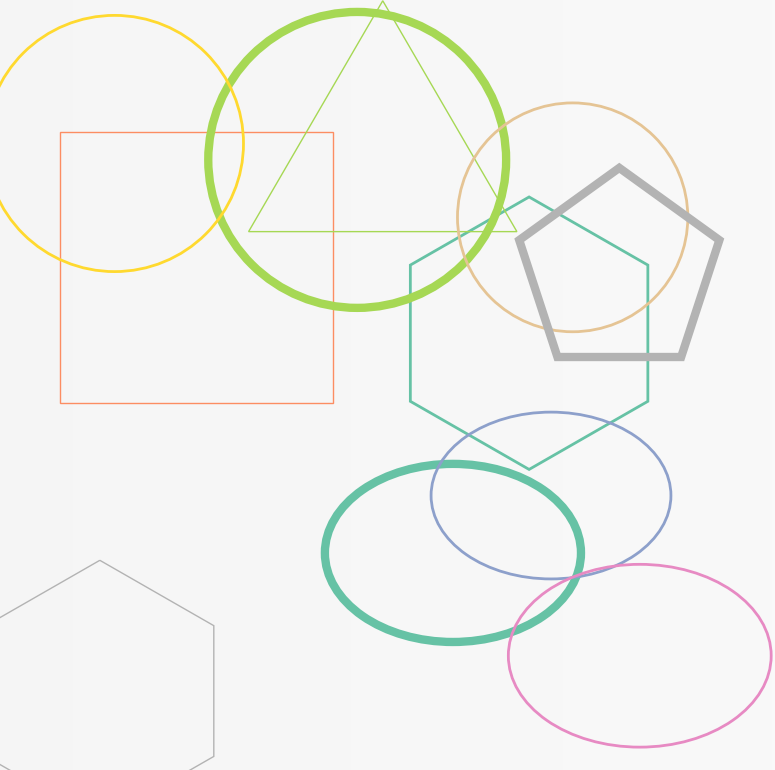[{"shape": "hexagon", "thickness": 1, "radius": 0.88, "center": [0.683, 0.567]}, {"shape": "oval", "thickness": 3, "radius": 0.83, "center": [0.584, 0.282]}, {"shape": "square", "thickness": 0.5, "radius": 0.88, "center": [0.254, 0.652]}, {"shape": "oval", "thickness": 1, "radius": 0.77, "center": [0.711, 0.356]}, {"shape": "oval", "thickness": 1, "radius": 0.85, "center": [0.825, 0.148]}, {"shape": "circle", "thickness": 3, "radius": 0.96, "center": [0.461, 0.792]}, {"shape": "triangle", "thickness": 0.5, "radius": 1.0, "center": [0.494, 0.799]}, {"shape": "circle", "thickness": 1, "radius": 0.83, "center": [0.148, 0.814]}, {"shape": "circle", "thickness": 1, "radius": 0.74, "center": [0.739, 0.718]}, {"shape": "hexagon", "thickness": 0.5, "radius": 0.85, "center": [0.129, 0.103]}, {"shape": "pentagon", "thickness": 3, "radius": 0.68, "center": [0.799, 0.646]}]